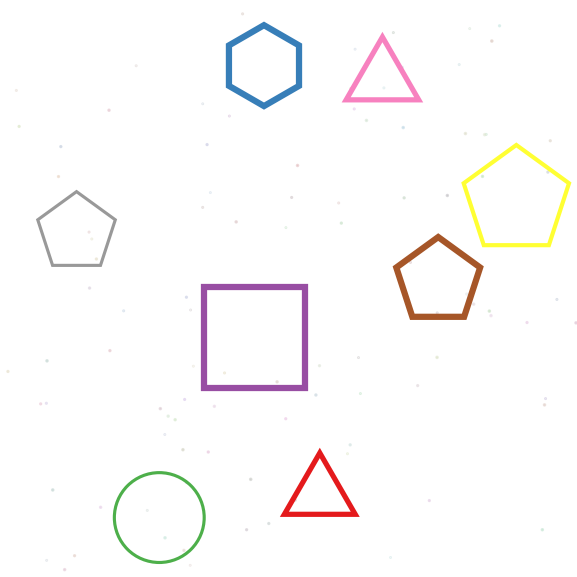[{"shape": "triangle", "thickness": 2.5, "radius": 0.35, "center": [0.554, 0.144]}, {"shape": "hexagon", "thickness": 3, "radius": 0.35, "center": [0.457, 0.885]}, {"shape": "circle", "thickness": 1.5, "radius": 0.39, "center": [0.276, 0.103]}, {"shape": "square", "thickness": 3, "radius": 0.44, "center": [0.441, 0.415]}, {"shape": "pentagon", "thickness": 2, "radius": 0.48, "center": [0.894, 0.652]}, {"shape": "pentagon", "thickness": 3, "radius": 0.38, "center": [0.759, 0.512]}, {"shape": "triangle", "thickness": 2.5, "radius": 0.36, "center": [0.662, 0.863]}, {"shape": "pentagon", "thickness": 1.5, "radius": 0.35, "center": [0.133, 0.597]}]